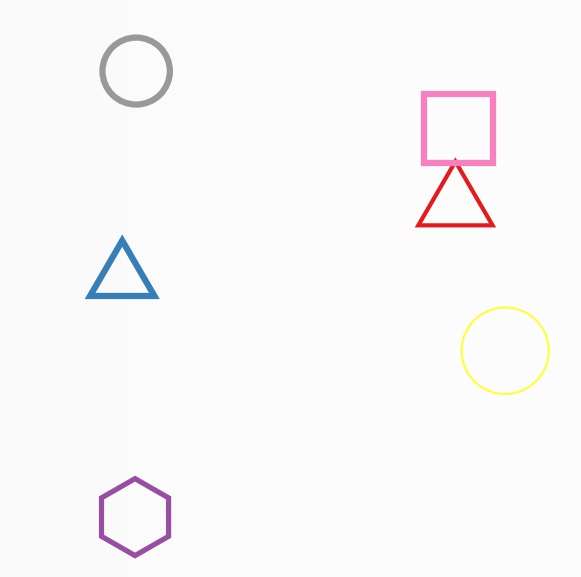[{"shape": "triangle", "thickness": 2, "radius": 0.37, "center": [0.784, 0.646]}, {"shape": "triangle", "thickness": 3, "radius": 0.32, "center": [0.21, 0.519]}, {"shape": "hexagon", "thickness": 2.5, "radius": 0.33, "center": [0.232, 0.104]}, {"shape": "circle", "thickness": 1, "radius": 0.37, "center": [0.869, 0.392]}, {"shape": "square", "thickness": 3, "radius": 0.3, "center": [0.789, 0.776]}, {"shape": "circle", "thickness": 3, "radius": 0.29, "center": [0.234, 0.876]}]